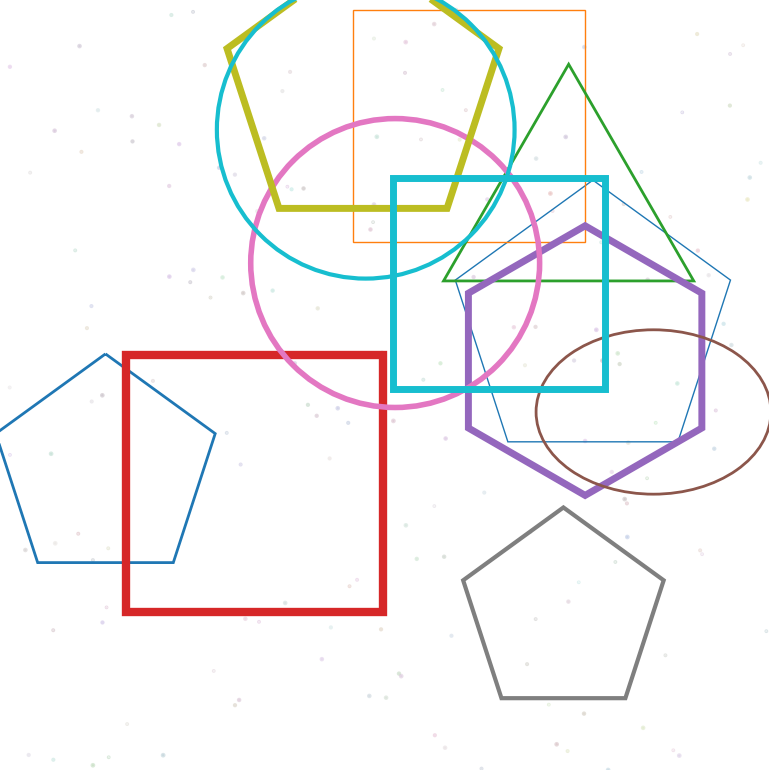[{"shape": "pentagon", "thickness": 1, "radius": 0.75, "center": [0.137, 0.391]}, {"shape": "pentagon", "thickness": 0.5, "radius": 0.94, "center": [0.77, 0.578]}, {"shape": "square", "thickness": 0.5, "radius": 0.75, "center": [0.609, 0.836]}, {"shape": "triangle", "thickness": 1, "radius": 0.94, "center": [0.739, 0.729]}, {"shape": "square", "thickness": 3, "radius": 0.83, "center": [0.33, 0.372]}, {"shape": "hexagon", "thickness": 2.5, "radius": 0.88, "center": [0.76, 0.532]}, {"shape": "oval", "thickness": 1, "radius": 0.76, "center": [0.849, 0.465]}, {"shape": "circle", "thickness": 2, "radius": 0.94, "center": [0.513, 0.658]}, {"shape": "pentagon", "thickness": 1.5, "radius": 0.68, "center": [0.732, 0.204]}, {"shape": "pentagon", "thickness": 2.5, "radius": 0.93, "center": [0.471, 0.88]}, {"shape": "circle", "thickness": 1.5, "radius": 0.97, "center": [0.475, 0.832]}, {"shape": "square", "thickness": 2.5, "radius": 0.69, "center": [0.648, 0.632]}]